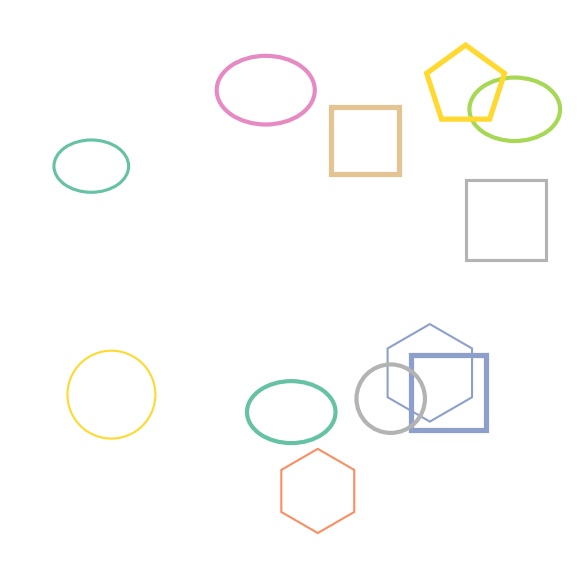[{"shape": "oval", "thickness": 2, "radius": 0.38, "center": [0.504, 0.286]}, {"shape": "oval", "thickness": 1.5, "radius": 0.32, "center": [0.158, 0.711]}, {"shape": "hexagon", "thickness": 1, "radius": 0.36, "center": [0.55, 0.149]}, {"shape": "square", "thickness": 2.5, "radius": 0.32, "center": [0.777, 0.32]}, {"shape": "hexagon", "thickness": 1, "radius": 0.42, "center": [0.744, 0.354]}, {"shape": "oval", "thickness": 2, "radius": 0.42, "center": [0.46, 0.843]}, {"shape": "oval", "thickness": 2, "radius": 0.39, "center": [0.891, 0.81]}, {"shape": "circle", "thickness": 1, "radius": 0.38, "center": [0.193, 0.316]}, {"shape": "pentagon", "thickness": 2.5, "radius": 0.35, "center": [0.806, 0.85]}, {"shape": "square", "thickness": 2.5, "radius": 0.29, "center": [0.632, 0.756]}, {"shape": "circle", "thickness": 2, "radius": 0.3, "center": [0.677, 0.309]}, {"shape": "square", "thickness": 1.5, "radius": 0.35, "center": [0.877, 0.619]}]